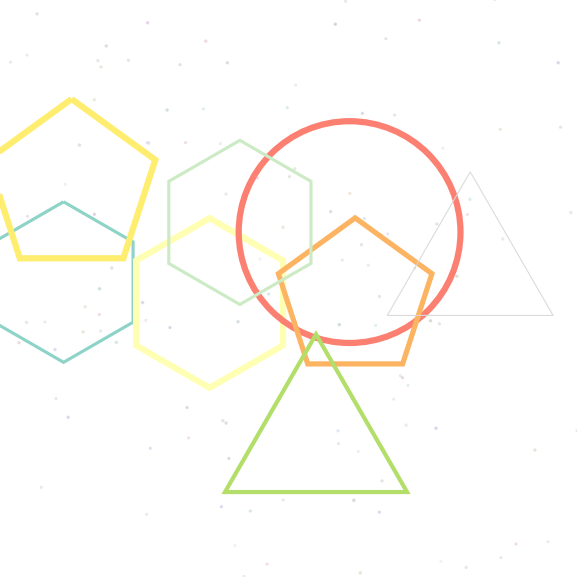[{"shape": "hexagon", "thickness": 1.5, "radius": 0.69, "center": [0.11, 0.511]}, {"shape": "hexagon", "thickness": 3, "radius": 0.73, "center": [0.363, 0.474]}, {"shape": "circle", "thickness": 3, "radius": 0.96, "center": [0.605, 0.597]}, {"shape": "pentagon", "thickness": 2.5, "radius": 0.7, "center": [0.615, 0.482]}, {"shape": "triangle", "thickness": 2, "radius": 0.91, "center": [0.547, 0.238]}, {"shape": "triangle", "thickness": 0.5, "radius": 0.83, "center": [0.814, 0.536]}, {"shape": "hexagon", "thickness": 1.5, "radius": 0.71, "center": [0.415, 0.614]}, {"shape": "pentagon", "thickness": 3, "radius": 0.76, "center": [0.124, 0.675]}]